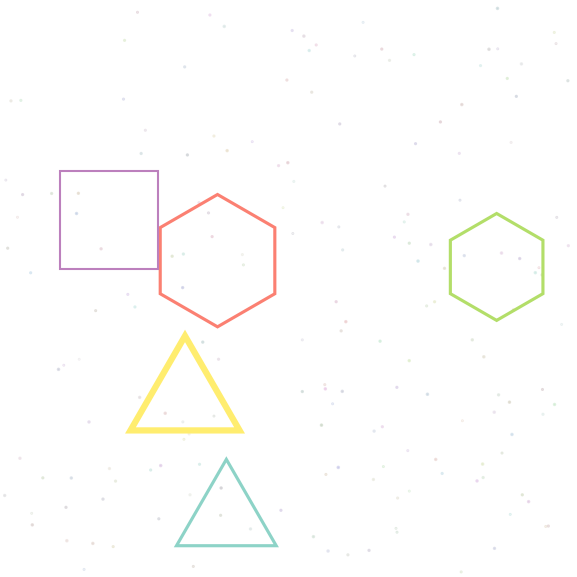[{"shape": "triangle", "thickness": 1.5, "radius": 0.5, "center": [0.392, 0.104]}, {"shape": "hexagon", "thickness": 1.5, "radius": 0.57, "center": [0.377, 0.548]}, {"shape": "hexagon", "thickness": 1.5, "radius": 0.46, "center": [0.86, 0.537]}, {"shape": "square", "thickness": 1, "radius": 0.43, "center": [0.189, 0.618]}, {"shape": "triangle", "thickness": 3, "radius": 0.55, "center": [0.32, 0.308]}]